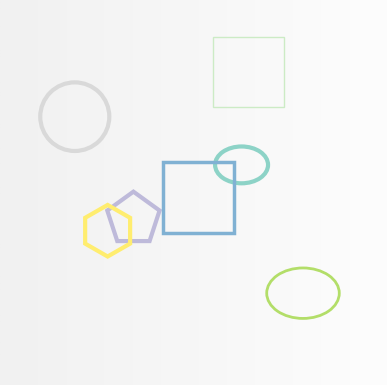[{"shape": "oval", "thickness": 3, "radius": 0.34, "center": [0.623, 0.572]}, {"shape": "pentagon", "thickness": 3, "radius": 0.35, "center": [0.344, 0.431]}, {"shape": "square", "thickness": 2.5, "radius": 0.46, "center": [0.512, 0.487]}, {"shape": "oval", "thickness": 2, "radius": 0.47, "center": [0.782, 0.238]}, {"shape": "circle", "thickness": 3, "radius": 0.45, "center": [0.193, 0.697]}, {"shape": "square", "thickness": 1, "radius": 0.46, "center": [0.64, 0.813]}, {"shape": "hexagon", "thickness": 3, "radius": 0.33, "center": [0.278, 0.401]}]